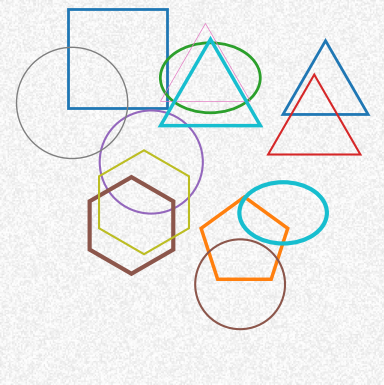[{"shape": "square", "thickness": 2, "radius": 0.64, "center": [0.305, 0.849]}, {"shape": "triangle", "thickness": 2, "radius": 0.64, "center": [0.846, 0.767]}, {"shape": "pentagon", "thickness": 2.5, "radius": 0.59, "center": [0.635, 0.37]}, {"shape": "oval", "thickness": 2, "radius": 0.65, "center": [0.546, 0.798]}, {"shape": "triangle", "thickness": 1.5, "radius": 0.69, "center": [0.816, 0.668]}, {"shape": "circle", "thickness": 1.5, "radius": 0.67, "center": [0.393, 0.579]}, {"shape": "hexagon", "thickness": 3, "radius": 0.63, "center": [0.341, 0.414]}, {"shape": "circle", "thickness": 1.5, "radius": 0.58, "center": [0.624, 0.262]}, {"shape": "triangle", "thickness": 0.5, "radius": 0.67, "center": [0.534, 0.804]}, {"shape": "circle", "thickness": 1, "radius": 0.72, "center": [0.187, 0.733]}, {"shape": "hexagon", "thickness": 1.5, "radius": 0.67, "center": [0.374, 0.475]}, {"shape": "oval", "thickness": 3, "radius": 0.57, "center": [0.735, 0.447]}, {"shape": "triangle", "thickness": 2.5, "radius": 0.75, "center": [0.547, 0.748]}]